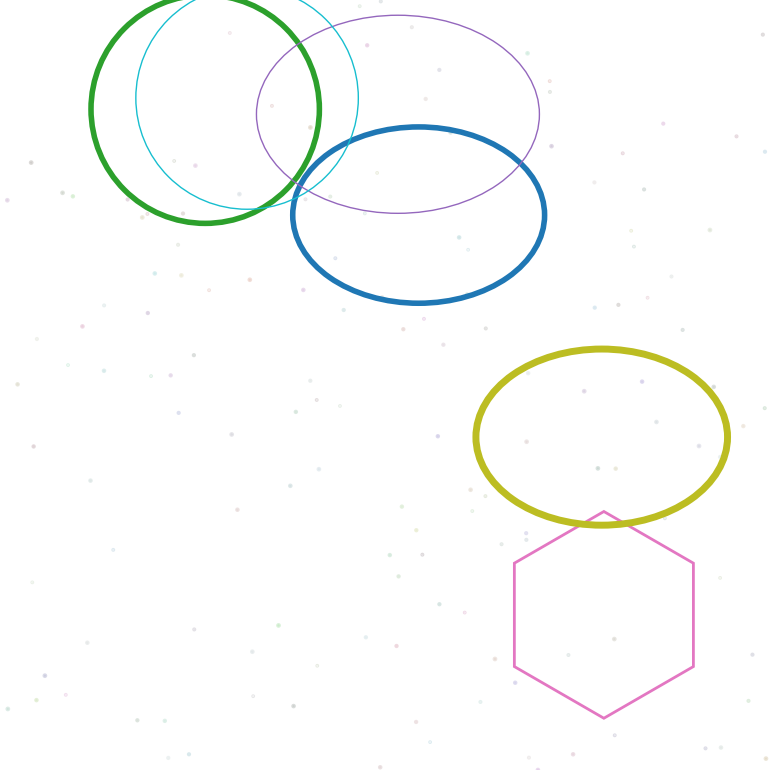[{"shape": "oval", "thickness": 2, "radius": 0.82, "center": [0.544, 0.721]}, {"shape": "circle", "thickness": 2, "radius": 0.74, "center": [0.266, 0.858]}, {"shape": "oval", "thickness": 0.5, "radius": 0.92, "center": [0.517, 0.852]}, {"shape": "hexagon", "thickness": 1, "radius": 0.67, "center": [0.784, 0.201]}, {"shape": "oval", "thickness": 2.5, "radius": 0.82, "center": [0.781, 0.432]}, {"shape": "circle", "thickness": 0.5, "radius": 0.72, "center": [0.321, 0.873]}]